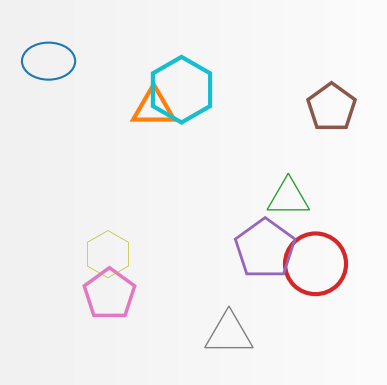[{"shape": "oval", "thickness": 1.5, "radius": 0.34, "center": [0.125, 0.841]}, {"shape": "triangle", "thickness": 3, "radius": 0.31, "center": [0.397, 0.72]}, {"shape": "triangle", "thickness": 1, "radius": 0.32, "center": [0.744, 0.487]}, {"shape": "circle", "thickness": 3, "radius": 0.39, "center": [0.814, 0.315]}, {"shape": "pentagon", "thickness": 2, "radius": 0.4, "center": [0.684, 0.354]}, {"shape": "pentagon", "thickness": 2.5, "radius": 0.32, "center": [0.856, 0.721]}, {"shape": "pentagon", "thickness": 2.5, "radius": 0.34, "center": [0.282, 0.236]}, {"shape": "triangle", "thickness": 1, "radius": 0.36, "center": [0.591, 0.133]}, {"shape": "hexagon", "thickness": 0.5, "radius": 0.31, "center": [0.279, 0.34]}, {"shape": "hexagon", "thickness": 3, "radius": 0.43, "center": [0.468, 0.767]}]